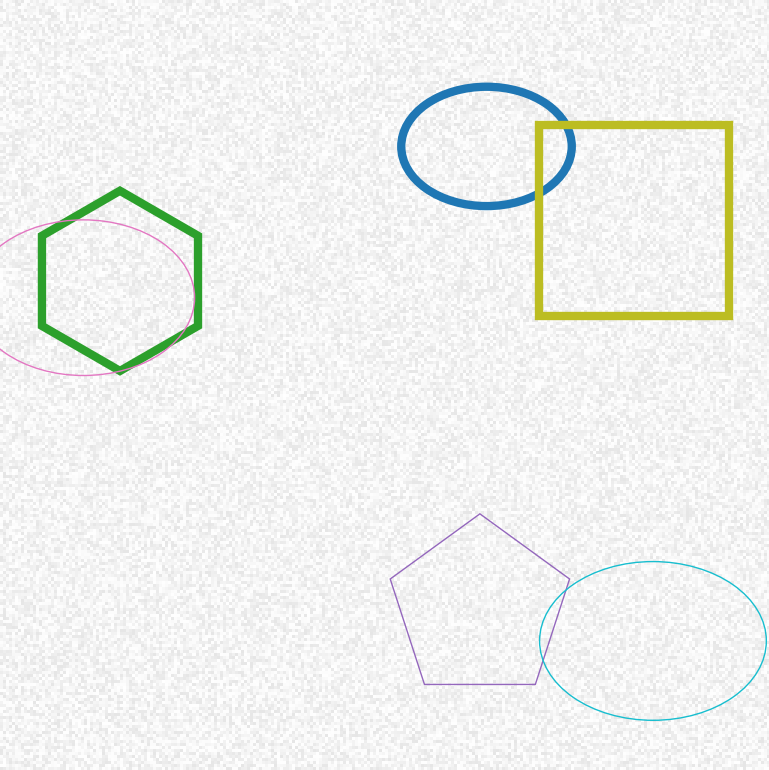[{"shape": "oval", "thickness": 3, "radius": 0.55, "center": [0.632, 0.81]}, {"shape": "hexagon", "thickness": 3, "radius": 0.59, "center": [0.156, 0.635]}, {"shape": "pentagon", "thickness": 0.5, "radius": 0.61, "center": [0.623, 0.21]}, {"shape": "oval", "thickness": 0.5, "radius": 0.72, "center": [0.108, 0.613]}, {"shape": "square", "thickness": 3, "radius": 0.62, "center": [0.824, 0.714]}, {"shape": "oval", "thickness": 0.5, "radius": 0.74, "center": [0.848, 0.168]}]